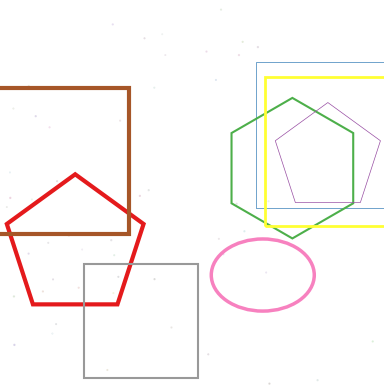[{"shape": "pentagon", "thickness": 3, "radius": 0.93, "center": [0.195, 0.361]}, {"shape": "square", "thickness": 0.5, "radius": 0.95, "center": [0.854, 0.649]}, {"shape": "hexagon", "thickness": 1.5, "radius": 0.91, "center": [0.759, 0.563]}, {"shape": "pentagon", "thickness": 0.5, "radius": 0.72, "center": [0.852, 0.59]}, {"shape": "square", "thickness": 2, "radius": 0.97, "center": [0.882, 0.607]}, {"shape": "square", "thickness": 3, "radius": 0.94, "center": [0.146, 0.582]}, {"shape": "oval", "thickness": 2.5, "radius": 0.67, "center": [0.683, 0.286]}, {"shape": "square", "thickness": 1.5, "radius": 0.74, "center": [0.366, 0.166]}]